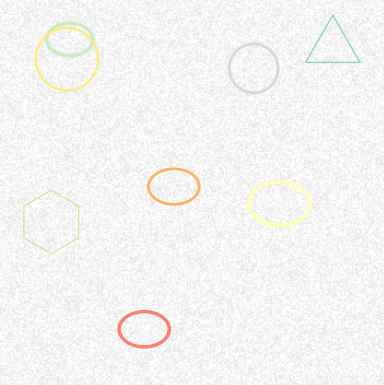[{"shape": "triangle", "thickness": 1, "radius": 0.41, "center": [0.864, 0.879]}, {"shape": "oval", "thickness": 2.5, "radius": 0.4, "center": [0.726, 0.471]}, {"shape": "oval", "thickness": 2.5, "radius": 0.33, "center": [0.375, 0.145]}, {"shape": "oval", "thickness": 2, "radius": 0.33, "center": [0.452, 0.515]}, {"shape": "hexagon", "thickness": 0.5, "radius": 0.41, "center": [0.133, 0.423]}, {"shape": "circle", "thickness": 2, "radius": 0.32, "center": [0.659, 0.822]}, {"shape": "oval", "thickness": 2.5, "radius": 0.3, "center": [0.181, 0.897]}, {"shape": "circle", "thickness": 1.5, "radius": 0.41, "center": [0.174, 0.846]}]